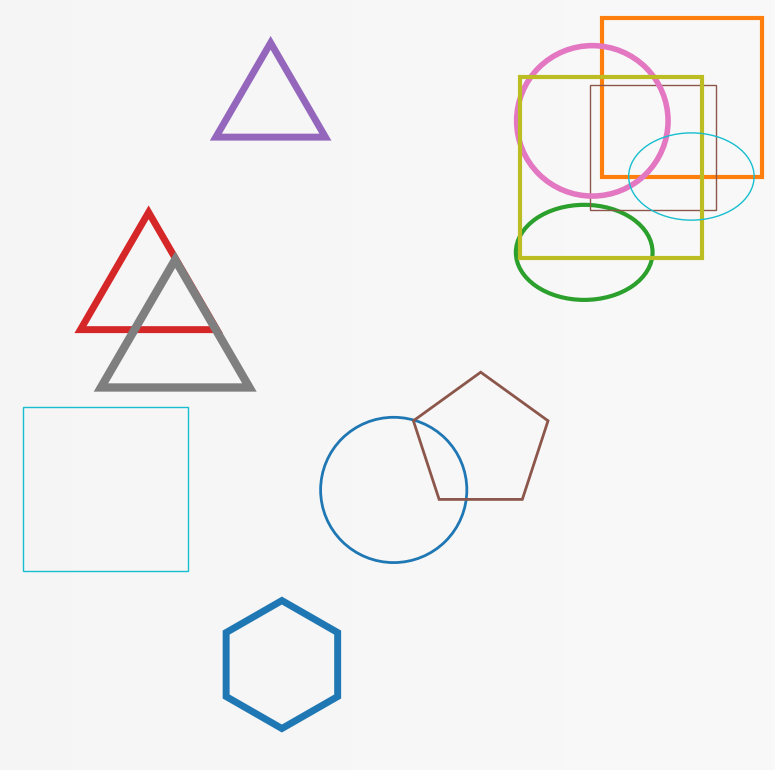[{"shape": "hexagon", "thickness": 2.5, "radius": 0.42, "center": [0.364, 0.137]}, {"shape": "circle", "thickness": 1, "radius": 0.47, "center": [0.508, 0.364]}, {"shape": "square", "thickness": 1.5, "radius": 0.52, "center": [0.88, 0.874]}, {"shape": "oval", "thickness": 1.5, "radius": 0.44, "center": [0.754, 0.672]}, {"shape": "triangle", "thickness": 2.5, "radius": 0.51, "center": [0.192, 0.623]}, {"shape": "triangle", "thickness": 2.5, "radius": 0.41, "center": [0.349, 0.863]}, {"shape": "square", "thickness": 0.5, "radius": 0.41, "center": [0.842, 0.809]}, {"shape": "pentagon", "thickness": 1, "radius": 0.46, "center": [0.62, 0.425]}, {"shape": "circle", "thickness": 2, "radius": 0.49, "center": [0.764, 0.843]}, {"shape": "triangle", "thickness": 3, "radius": 0.55, "center": [0.226, 0.552]}, {"shape": "square", "thickness": 1.5, "radius": 0.59, "center": [0.789, 0.782]}, {"shape": "oval", "thickness": 0.5, "radius": 0.4, "center": [0.892, 0.771]}, {"shape": "square", "thickness": 0.5, "radius": 0.53, "center": [0.136, 0.365]}]